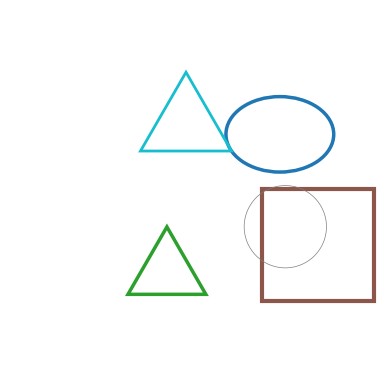[{"shape": "oval", "thickness": 2.5, "radius": 0.7, "center": [0.727, 0.651]}, {"shape": "triangle", "thickness": 2.5, "radius": 0.58, "center": [0.434, 0.294]}, {"shape": "square", "thickness": 3, "radius": 0.72, "center": [0.826, 0.363]}, {"shape": "circle", "thickness": 0.5, "radius": 0.53, "center": [0.741, 0.411]}, {"shape": "triangle", "thickness": 2, "radius": 0.68, "center": [0.483, 0.676]}]